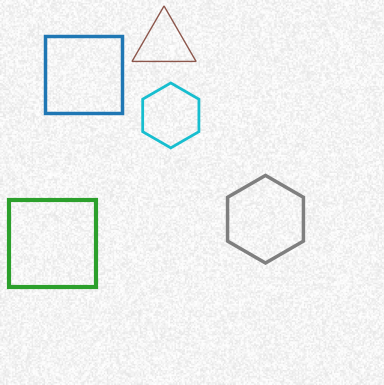[{"shape": "square", "thickness": 2.5, "radius": 0.5, "center": [0.217, 0.807]}, {"shape": "square", "thickness": 3, "radius": 0.57, "center": [0.136, 0.368]}, {"shape": "triangle", "thickness": 1, "radius": 0.48, "center": [0.426, 0.888]}, {"shape": "hexagon", "thickness": 2.5, "radius": 0.57, "center": [0.69, 0.431]}, {"shape": "hexagon", "thickness": 2, "radius": 0.42, "center": [0.444, 0.7]}]